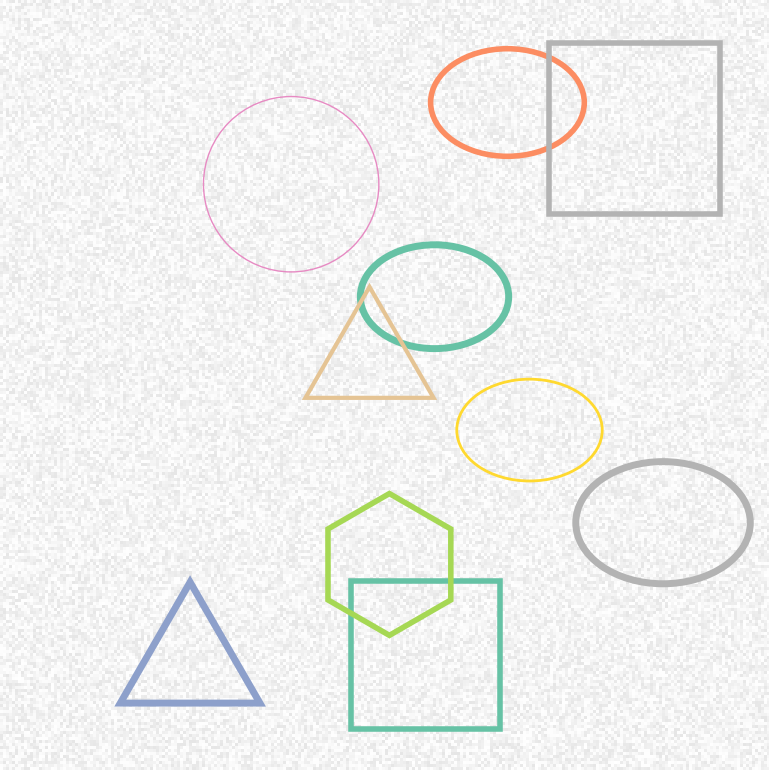[{"shape": "oval", "thickness": 2.5, "radius": 0.48, "center": [0.564, 0.615]}, {"shape": "square", "thickness": 2, "radius": 0.48, "center": [0.553, 0.149]}, {"shape": "oval", "thickness": 2, "radius": 0.5, "center": [0.659, 0.867]}, {"shape": "triangle", "thickness": 2.5, "radius": 0.52, "center": [0.247, 0.139]}, {"shape": "circle", "thickness": 0.5, "radius": 0.57, "center": [0.378, 0.761]}, {"shape": "hexagon", "thickness": 2, "radius": 0.46, "center": [0.506, 0.267]}, {"shape": "oval", "thickness": 1, "radius": 0.47, "center": [0.688, 0.441]}, {"shape": "triangle", "thickness": 1.5, "radius": 0.48, "center": [0.48, 0.531]}, {"shape": "oval", "thickness": 2.5, "radius": 0.57, "center": [0.861, 0.321]}, {"shape": "square", "thickness": 2, "radius": 0.56, "center": [0.824, 0.833]}]